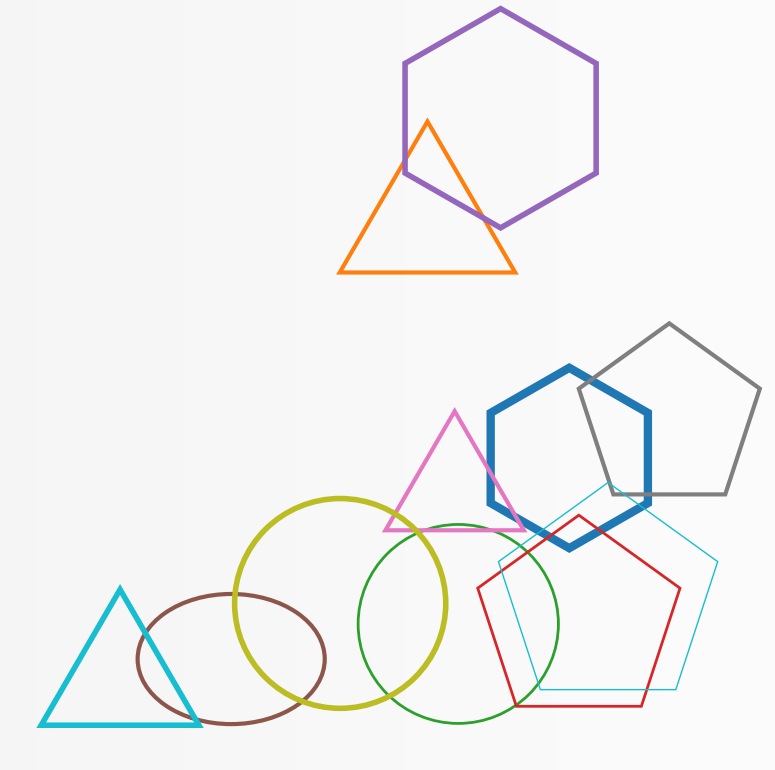[{"shape": "hexagon", "thickness": 3, "radius": 0.59, "center": [0.735, 0.405]}, {"shape": "triangle", "thickness": 1.5, "radius": 0.65, "center": [0.552, 0.711]}, {"shape": "circle", "thickness": 1, "radius": 0.65, "center": [0.591, 0.19]}, {"shape": "pentagon", "thickness": 1, "radius": 0.69, "center": [0.747, 0.194]}, {"shape": "hexagon", "thickness": 2, "radius": 0.71, "center": [0.646, 0.846]}, {"shape": "oval", "thickness": 1.5, "radius": 0.6, "center": [0.298, 0.144]}, {"shape": "triangle", "thickness": 1.5, "radius": 0.52, "center": [0.587, 0.363]}, {"shape": "pentagon", "thickness": 1.5, "radius": 0.61, "center": [0.864, 0.457]}, {"shape": "circle", "thickness": 2, "radius": 0.68, "center": [0.439, 0.216]}, {"shape": "pentagon", "thickness": 0.5, "radius": 0.74, "center": [0.785, 0.225]}, {"shape": "triangle", "thickness": 2, "radius": 0.59, "center": [0.155, 0.117]}]